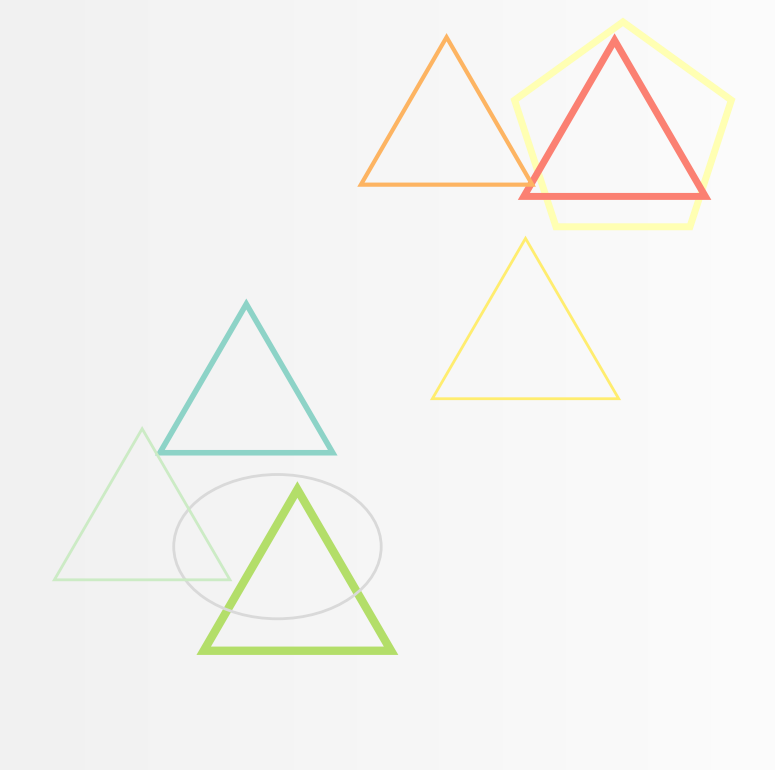[{"shape": "triangle", "thickness": 2, "radius": 0.64, "center": [0.318, 0.476]}, {"shape": "pentagon", "thickness": 2.5, "radius": 0.74, "center": [0.804, 0.824]}, {"shape": "triangle", "thickness": 2.5, "radius": 0.68, "center": [0.793, 0.813]}, {"shape": "triangle", "thickness": 1.5, "radius": 0.64, "center": [0.576, 0.824]}, {"shape": "triangle", "thickness": 3, "radius": 0.7, "center": [0.384, 0.225]}, {"shape": "oval", "thickness": 1, "radius": 0.67, "center": [0.358, 0.29]}, {"shape": "triangle", "thickness": 1, "radius": 0.65, "center": [0.183, 0.312]}, {"shape": "triangle", "thickness": 1, "radius": 0.69, "center": [0.678, 0.552]}]